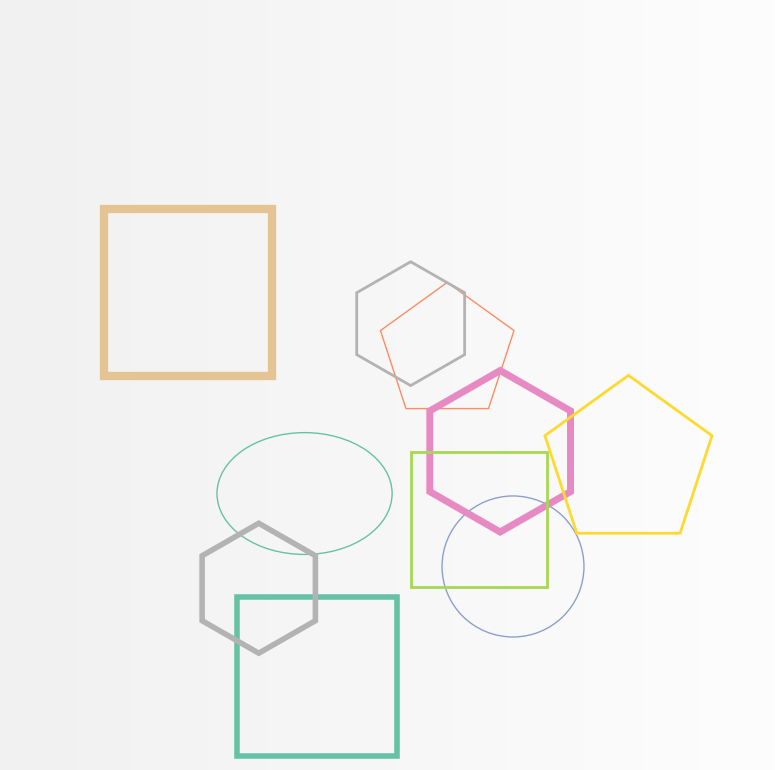[{"shape": "oval", "thickness": 0.5, "radius": 0.56, "center": [0.393, 0.359]}, {"shape": "square", "thickness": 2, "radius": 0.51, "center": [0.409, 0.122]}, {"shape": "pentagon", "thickness": 0.5, "radius": 0.45, "center": [0.577, 0.543]}, {"shape": "circle", "thickness": 0.5, "radius": 0.46, "center": [0.662, 0.264]}, {"shape": "hexagon", "thickness": 2.5, "radius": 0.52, "center": [0.645, 0.414]}, {"shape": "square", "thickness": 1, "radius": 0.44, "center": [0.618, 0.326]}, {"shape": "pentagon", "thickness": 1, "radius": 0.57, "center": [0.811, 0.399]}, {"shape": "square", "thickness": 3, "radius": 0.54, "center": [0.243, 0.62]}, {"shape": "hexagon", "thickness": 1, "radius": 0.4, "center": [0.53, 0.58]}, {"shape": "hexagon", "thickness": 2, "radius": 0.42, "center": [0.334, 0.236]}]